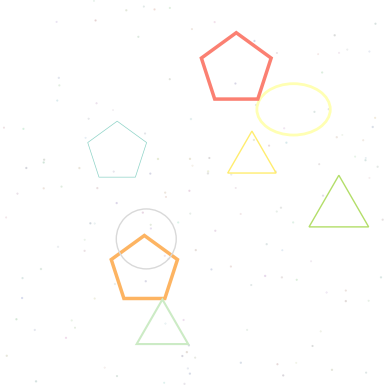[{"shape": "pentagon", "thickness": 0.5, "radius": 0.4, "center": [0.304, 0.605]}, {"shape": "oval", "thickness": 2, "radius": 0.48, "center": [0.763, 0.716]}, {"shape": "pentagon", "thickness": 2.5, "radius": 0.48, "center": [0.614, 0.82]}, {"shape": "pentagon", "thickness": 2.5, "radius": 0.45, "center": [0.375, 0.298]}, {"shape": "triangle", "thickness": 1, "radius": 0.45, "center": [0.88, 0.455]}, {"shape": "circle", "thickness": 1, "radius": 0.39, "center": [0.38, 0.379]}, {"shape": "triangle", "thickness": 1.5, "radius": 0.39, "center": [0.422, 0.145]}, {"shape": "triangle", "thickness": 1, "radius": 0.36, "center": [0.654, 0.587]}]